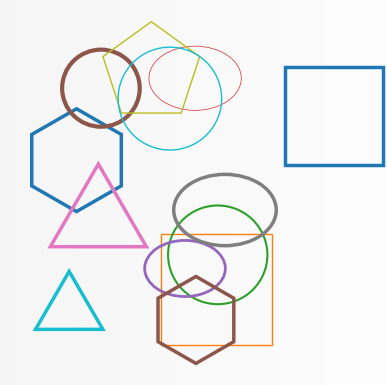[{"shape": "hexagon", "thickness": 2.5, "radius": 0.67, "center": [0.197, 0.584]}, {"shape": "square", "thickness": 2.5, "radius": 0.63, "center": [0.863, 0.699]}, {"shape": "square", "thickness": 1, "radius": 0.72, "center": [0.559, 0.247]}, {"shape": "circle", "thickness": 1.5, "radius": 0.64, "center": [0.562, 0.338]}, {"shape": "oval", "thickness": 0.5, "radius": 0.6, "center": [0.504, 0.797]}, {"shape": "oval", "thickness": 2, "radius": 0.52, "center": [0.477, 0.303]}, {"shape": "circle", "thickness": 3, "radius": 0.5, "center": [0.26, 0.771]}, {"shape": "hexagon", "thickness": 2.5, "radius": 0.56, "center": [0.506, 0.169]}, {"shape": "triangle", "thickness": 2.5, "radius": 0.72, "center": [0.254, 0.431]}, {"shape": "oval", "thickness": 2.5, "radius": 0.66, "center": [0.581, 0.454]}, {"shape": "pentagon", "thickness": 1, "radius": 0.66, "center": [0.39, 0.812]}, {"shape": "circle", "thickness": 1, "radius": 0.67, "center": [0.438, 0.744]}, {"shape": "triangle", "thickness": 2.5, "radius": 0.5, "center": [0.179, 0.195]}]